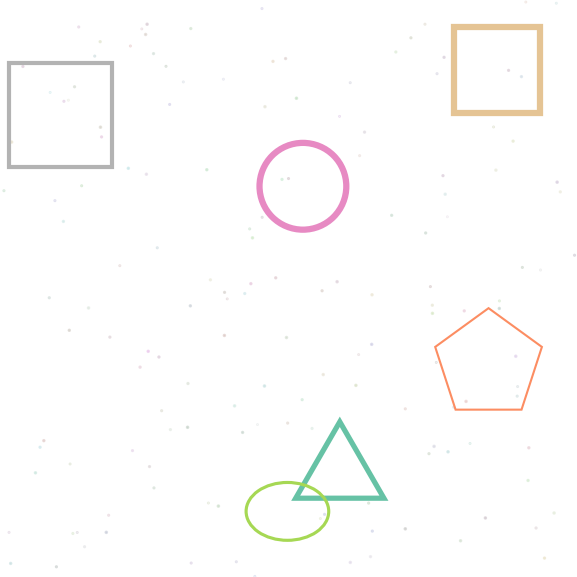[{"shape": "triangle", "thickness": 2.5, "radius": 0.44, "center": [0.588, 0.181]}, {"shape": "pentagon", "thickness": 1, "radius": 0.49, "center": [0.846, 0.368]}, {"shape": "circle", "thickness": 3, "radius": 0.38, "center": [0.525, 0.677]}, {"shape": "oval", "thickness": 1.5, "radius": 0.36, "center": [0.498, 0.114]}, {"shape": "square", "thickness": 3, "radius": 0.37, "center": [0.86, 0.878]}, {"shape": "square", "thickness": 2, "radius": 0.45, "center": [0.105, 0.799]}]